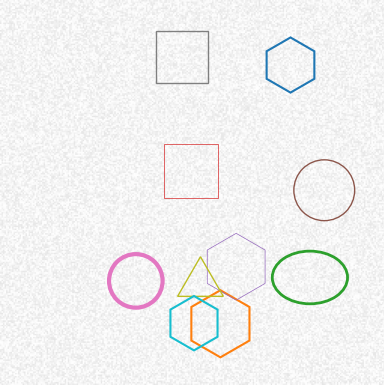[{"shape": "hexagon", "thickness": 1.5, "radius": 0.36, "center": [0.755, 0.831]}, {"shape": "hexagon", "thickness": 1.5, "radius": 0.44, "center": [0.572, 0.159]}, {"shape": "oval", "thickness": 2, "radius": 0.49, "center": [0.805, 0.279]}, {"shape": "square", "thickness": 0.5, "radius": 0.35, "center": [0.496, 0.556]}, {"shape": "hexagon", "thickness": 0.5, "radius": 0.43, "center": [0.613, 0.307]}, {"shape": "circle", "thickness": 1, "radius": 0.4, "center": [0.842, 0.506]}, {"shape": "circle", "thickness": 3, "radius": 0.35, "center": [0.353, 0.27]}, {"shape": "square", "thickness": 1, "radius": 0.33, "center": [0.472, 0.851]}, {"shape": "triangle", "thickness": 1, "radius": 0.34, "center": [0.521, 0.265]}, {"shape": "hexagon", "thickness": 1.5, "radius": 0.35, "center": [0.504, 0.161]}]